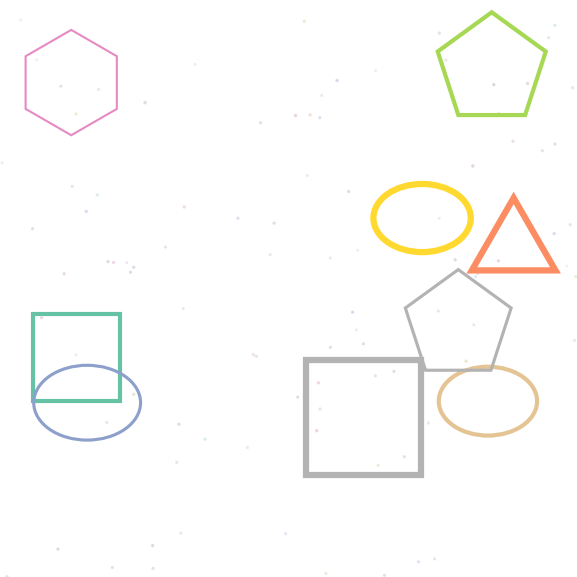[{"shape": "square", "thickness": 2, "radius": 0.38, "center": [0.132, 0.38]}, {"shape": "triangle", "thickness": 3, "radius": 0.42, "center": [0.889, 0.573]}, {"shape": "oval", "thickness": 1.5, "radius": 0.46, "center": [0.151, 0.302]}, {"shape": "hexagon", "thickness": 1, "radius": 0.46, "center": [0.123, 0.856]}, {"shape": "pentagon", "thickness": 2, "radius": 0.49, "center": [0.851, 0.879]}, {"shape": "oval", "thickness": 3, "radius": 0.42, "center": [0.731, 0.622]}, {"shape": "oval", "thickness": 2, "radius": 0.43, "center": [0.845, 0.305]}, {"shape": "square", "thickness": 3, "radius": 0.5, "center": [0.629, 0.277]}, {"shape": "pentagon", "thickness": 1.5, "radius": 0.48, "center": [0.793, 0.436]}]